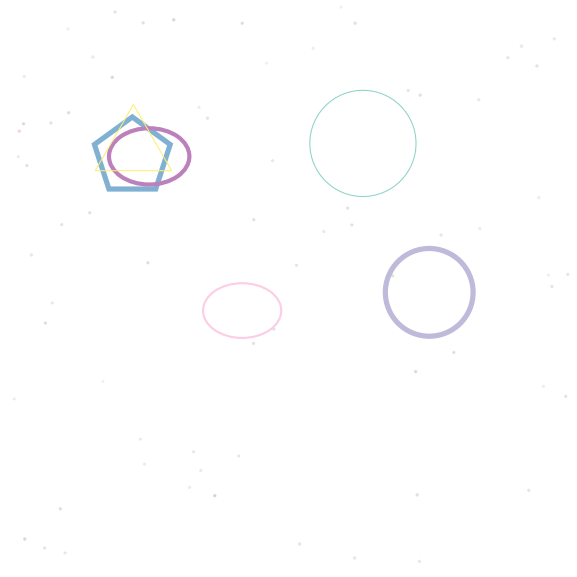[{"shape": "circle", "thickness": 0.5, "radius": 0.46, "center": [0.628, 0.751]}, {"shape": "circle", "thickness": 2.5, "radius": 0.38, "center": [0.743, 0.493]}, {"shape": "pentagon", "thickness": 2.5, "radius": 0.34, "center": [0.229, 0.728]}, {"shape": "oval", "thickness": 1, "radius": 0.34, "center": [0.419, 0.461]}, {"shape": "oval", "thickness": 2, "radius": 0.35, "center": [0.258, 0.728]}, {"shape": "triangle", "thickness": 0.5, "radius": 0.38, "center": [0.231, 0.742]}]